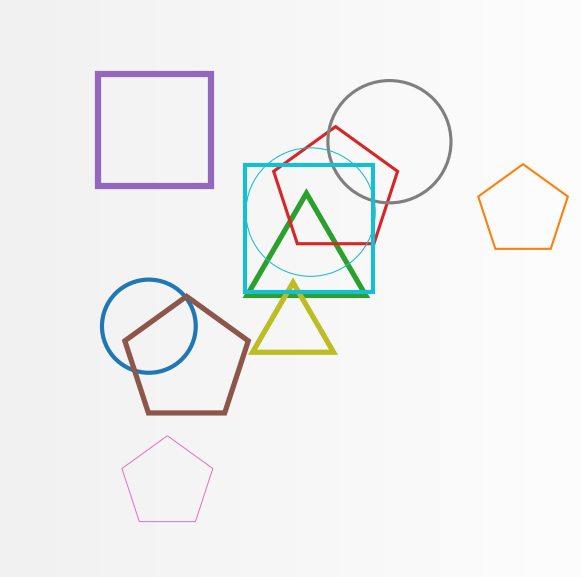[{"shape": "circle", "thickness": 2, "radius": 0.4, "center": [0.256, 0.434]}, {"shape": "pentagon", "thickness": 1, "radius": 0.41, "center": [0.9, 0.634]}, {"shape": "triangle", "thickness": 2.5, "radius": 0.59, "center": [0.527, 0.547]}, {"shape": "pentagon", "thickness": 1.5, "radius": 0.56, "center": [0.577, 0.668]}, {"shape": "square", "thickness": 3, "radius": 0.49, "center": [0.266, 0.774]}, {"shape": "pentagon", "thickness": 2.5, "radius": 0.56, "center": [0.321, 0.374]}, {"shape": "pentagon", "thickness": 0.5, "radius": 0.41, "center": [0.288, 0.162]}, {"shape": "circle", "thickness": 1.5, "radius": 0.53, "center": [0.67, 0.754]}, {"shape": "triangle", "thickness": 2.5, "radius": 0.4, "center": [0.504, 0.429]}, {"shape": "circle", "thickness": 0.5, "radius": 0.56, "center": [0.534, 0.632]}, {"shape": "square", "thickness": 2, "radius": 0.55, "center": [0.532, 0.604]}]